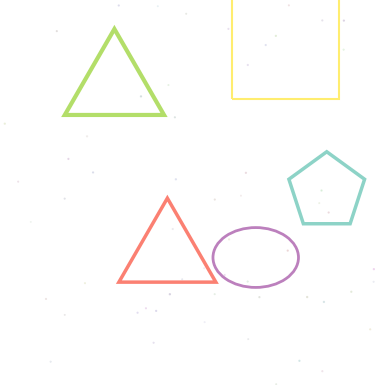[{"shape": "pentagon", "thickness": 2.5, "radius": 0.52, "center": [0.849, 0.502]}, {"shape": "triangle", "thickness": 2.5, "radius": 0.73, "center": [0.435, 0.34]}, {"shape": "triangle", "thickness": 3, "radius": 0.74, "center": [0.297, 0.776]}, {"shape": "oval", "thickness": 2, "radius": 0.56, "center": [0.664, 0.331]}, {"shape": "square", "thickness": 1.5, "radius": 0.69, "center": [0.741, 0.882]}]